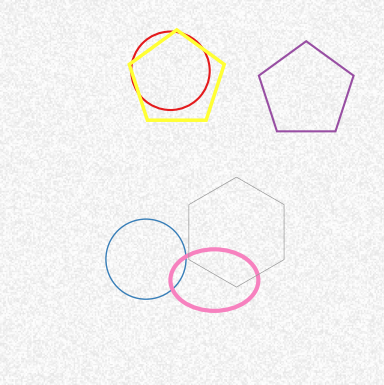[{"shape": "circle", "thickness": 1.5, "radius": 0.51, "center": [0.443, 0.816]}, {"shape": "circle", "thickness": 1, "radius": 0.52, "center": [0.379, 0.327]}, {"shape": "pentagon", "thickness": 1.5, "radius": 0.65, "center": [0.795, 0.764]}, {"shape": "pentagon", "thickness": 2.5, "radius": 0.65, "center": [0.459, 0.793]}, {"shape": "oval", "thickness": 3, "radius": 0.57, "center": [0.557, 0.272]}, {"shape": "hexagon", "thickness": 0.5, "radius": 0.71, "center": [0.614, 0.397]}]